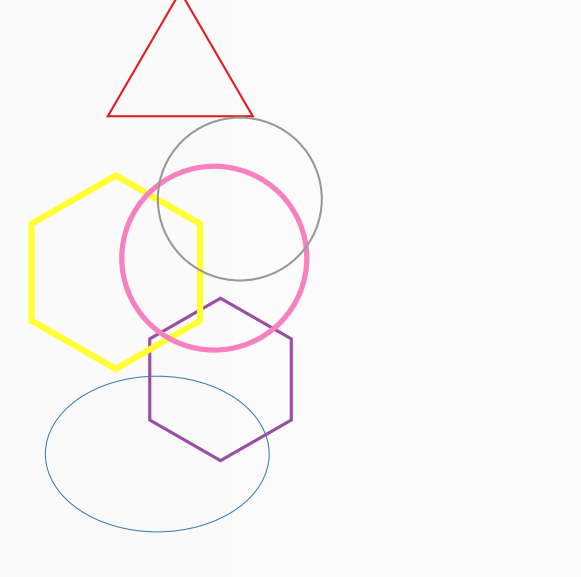[{"shape": "triangle", "thickness": 1, "radius": 0.72, "center": [0.31, 0.87]}, {"shape": "oval", "thickness": 0.5, "radius": 0.96, "center": [0.271, 0.213]}, {"shape": "hexagon", "thickness": 1.5, "radius": 0.7, "center": [0.379, 0.342]}, {"shape": "hexagon", "thickness": 3, "radius": 0.84, "center": [0.199, 0.528]}, {"shape": "circle", "thickness": 2.5, "radius": 0.8, "center": [0.369, 0.552]}, {"shape": "circle", "thickness": 1, "radius": 0.71, "center": [0.413, 0.654]}]